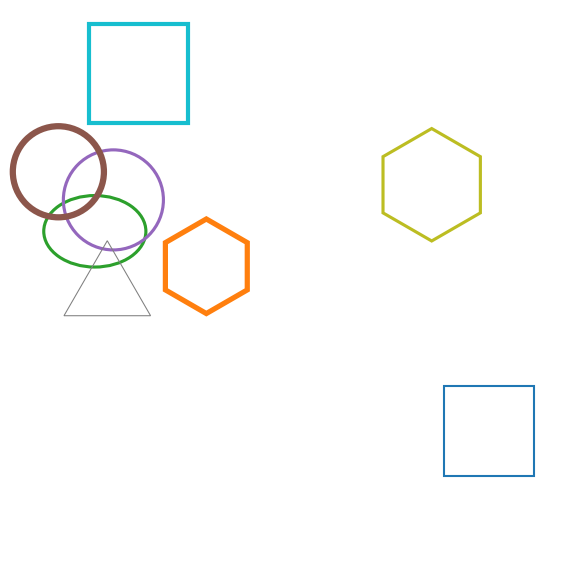[{"shape": "square", "thickness": 1, "radius": 0.39, "center": [0.847, 0.253]}, {"shape": "hexagon", "thickness": 2.5, "radius": 0.41, "center": [0.357, 0.538]}, {"shape": "oval", "thickness": 1.5, "radius": 0.44, "center": [0.164, 0.599]}, {"shape": "circle", "thickness": 1.5, "radius": 0.43, "center": [0.196, 0.653]}, {"shape": "circle", "thickness": 3, "radius": 0.39, "center": [0.101, 0.702]}, {"shape": "triangle", "thickness": 0.5, "radius": 0.43, "center": [0.186, 0.496]}, {"shape": "hexagon", "thickness": 1.5, "radius": 0.49, "center": [0.748, 0.679]}, {"shape": "square", "thickness": 2, "radius": 0.43, "center": [0.24, 0.872]}]